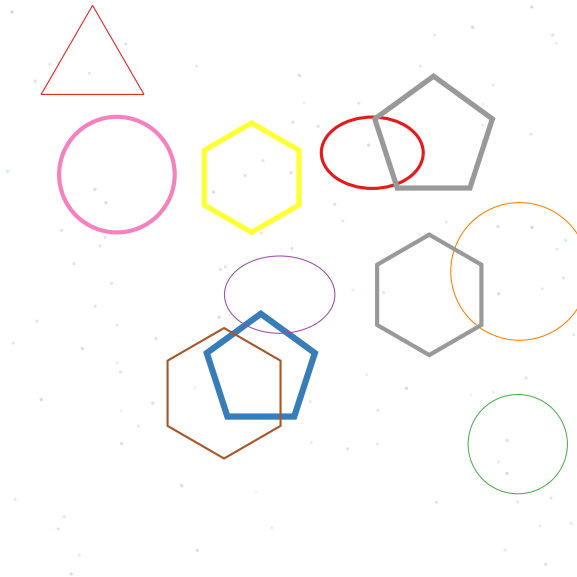[{"shape": "oval", "thickness": 1.5, "radius": 0.44, "center": [0.645, 0.735]}, {"shape": "triangle", "thickness": 0.5, "radius": 0.51, "center": [0.16, 0.887]}, {"shape": "pentagon", "thickness": 3, "radius": 0.49, "center": [0.452, 0.357]}, {"shape": "circle", "thickness": 0.5, "radius": 0.43, "center": [0.897, 0.23]}, {"shape": "oval", "thickness": 0.5, "radius": 0.48, "center": [0.484, 0.489]}, {"shape": "circle", "thickness": 0.5, "radius": 0.6, "center": [0.9, 0.529]}, {"shape": "hexagon", "thickness": 2.5, "radius": 0.47, "center": [0.436, 0.691]}, {"shape": "hexagon", "thickness": 1, "radius": 0.56, "center": [0.388, 0.318]}, {"shape": "circle", "thickness": 2, "radius": 0.5, "center": [0.202, 0.697]}, {"shape": "pentagon", "thickness": 2.5, "radius": 0.54, "center": [0.751, 0.76]}, {"shape": "hexagon", "thickness": 2, "radius": 0.52, "center": [0.743, 0.489]}]